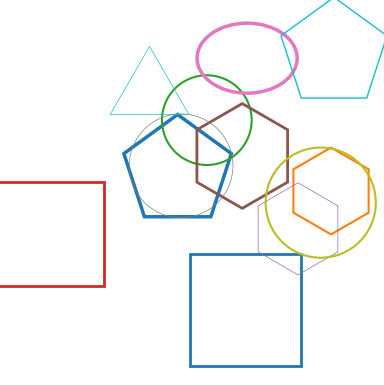[{"shape": "pentagon", "thickness": 2.5, "radius": 0.73, "center": [0.461, 0.556]}, {"shape": "square", "thickness": 2, "radius": 0.72, "center": [0.637, 0.195]}, {"shape": "hexagon", "thickness": 1.5, "radius": 0.56, "center": [0.86, 0.504]}, {"shape": "circle", "thickness": 1.5, "radius": 0.58, "center": [0.537, 0.688]}, {"shape": "square", "thickness": 2, "radius": 0.68, "center": [0.133, 0.392]}, {"shape": "hexagon", "thickness": 0.5, "radius": 0.6, "center": [0.774, 0.406]}, {"shape": "hexagon", "thickness": 2, "radius": 0.68, "center": [0.629, 0.595]}, {"shape": "oval", "thickness": 2.5, "radius": 0.65, "center": [0.642, 0.849]}, {"shape": "circle", "thickness": 0.5, "radius": 0.67, "center": [0.47, 0.569]}, {"shape": "circle", "thickness": 1.5, "radius": 0.72, "center": [0.833, 0.474]}, {"shape": "pentagon", "thickness": 1, "radius": 0.72, "center": [0.867, 0.862]}, {"shape": "triangle", "thickness": 0.5, "radius": 0.59, "center": [0.388, 0.762]}]